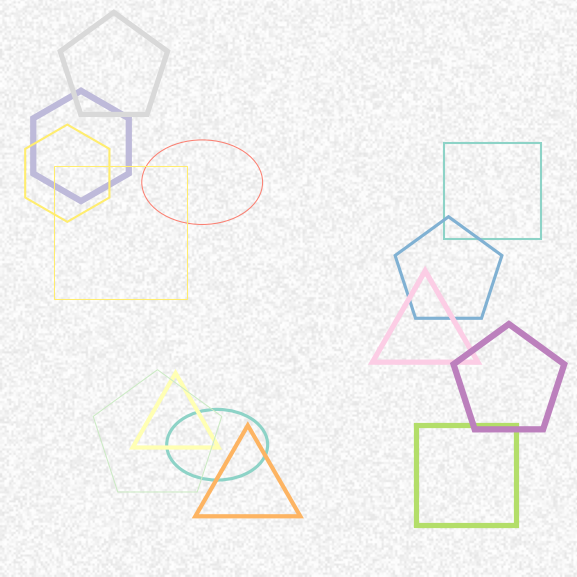[{"shape": "square", "thickness": 1, "radius": 0.42, "center": [0.853, 0.668]}, {"shape": "oval", "thickness": 1.5, "radius": 0.44, "center": [0.376, 0.229]}, {"shape": "triangle", "thickness": 2, "radius": 0.43, "center": [0.304, 0.267]}, {"shape": "hexagon", "thickness": 3, "radius": 0.48, "center": [0.14, 0.746]}, {"shape": "oval", "thickness": 0.5, "radius": 0.52, "center": [0.35, 0.684]}, {"shape": "pentagon", "thickness": 1.5, "radius": 0.49, "center": [0.777, 0.527]}, {"shape": "triangle", "thickness": 2, "radius": 0.52, "center": [0.429, 0.158]}, {"shape": "square", "thickness": 2.5, "radius": 0.43, "center": [0.807, 0.176]}, {"shape": "triangle", "thickness": 2.5, "radius": 0.53, "center": [0.736, 0.425]}, {"shape": "pentagon", "thickness": 2.5, "radius": 0.49, "center": [0.197, 0.88]}, {"shape": "pentagon", "thickness": 3, "radius": 0.5, "center": [0.881, 0.337]}, {"shape": "pentagon", "thickness": 0.5, "radius": 0.59, "center": [0.273, 0.242]}, {"shape": "square", "thickness": 0.5, "radius": 0.58, "center": [0.209, 0.597]}, {"shape": "hexagon", "thickness": 1, "radius": 0.42, "center": [0.117, 0.699]}]